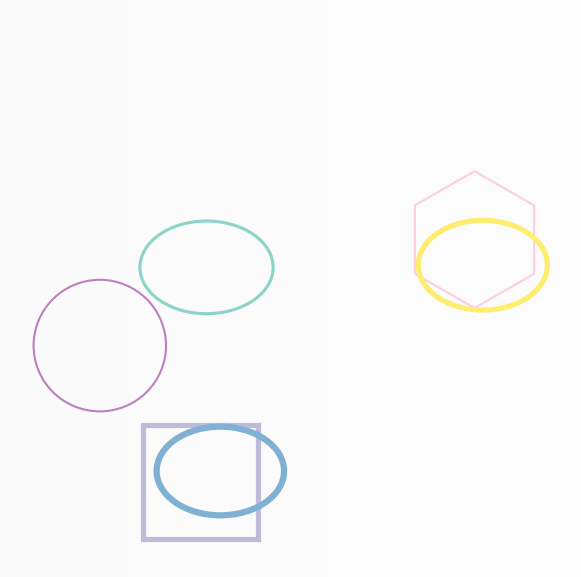[{"shape": "oval", "thickness": 1.5, "radius": 0.57, "center": [0.355, 0.536]}, {"shape": "square", "thickness": 2.5, "radius": 0.49, "center": [0.345, 0.165]}, {"shape": "oval", "thickness": 3, "radius": 0.55, "center": [0.379, 0.184]}, {"shape": "hexagon", "thickness": 1, "radius": 0.59, "center": [0.816, 0.584]}, {"shape": "circle", "thickness": 1, "radius": 0.57, "center": [0.172, 0.401]}, {"shape": "oval", "thickness": 2.5, "radius": 0.56, "center": [0.831, 0.54]}]